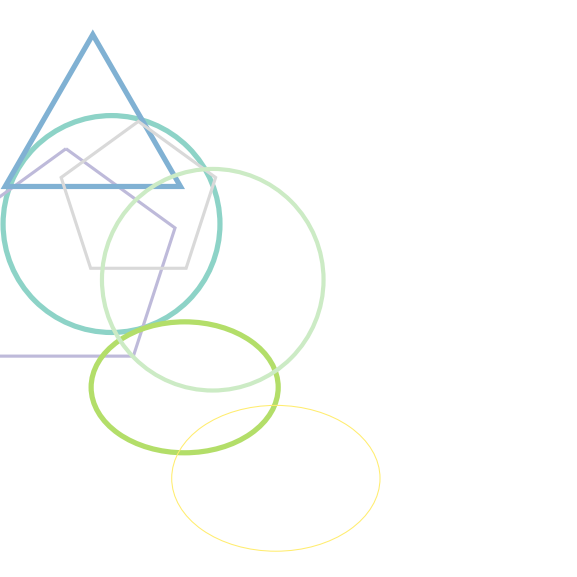[{"shape": "circle", "thickness": 2.5, "radius": 0.94, "center": [0.193, 0.611]}, {"shape": "pentagon", "thickness": 1.5, "radius": 0.99, "center": [0.114, 0.543]}, {"shape": "triangle", "thickness": 2.5, "radius": 0.88, "center": [0.161, 0.764]}, {"shape": "oval", "thickness": 2.5, "radius": 0.81, "center": [0.32, 0.328]}, {"shape": "pentagon", "thickness": 1.5, "radius": 0.7, "center": [0.24, 0.648]}, {"shape": "circle", "thickness": 2, "radius": 0.96, "center": [0.368, 0.515]}, {"shape": "oval", "thickness": 0.5, "radius": 0.9, "center": [0.478, 0.171]}]